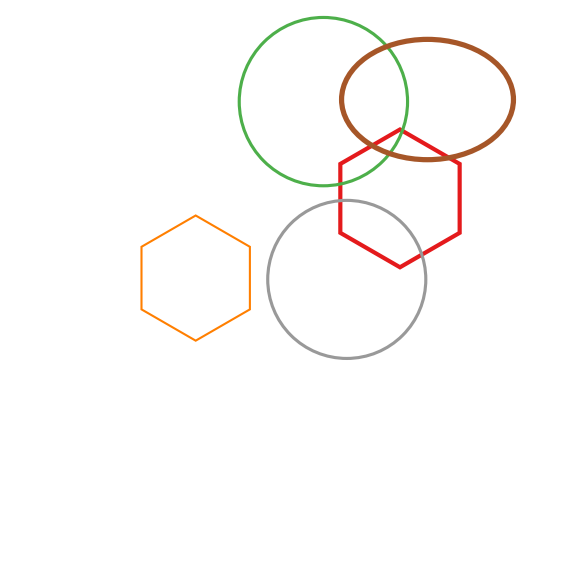[{"shape": "hexagon", "thickness": 2, "radius": 0.6, "center": [0.693, 0.656]}, {"shape": "circle", "thickness": 1.5, "radius": 0.73, "center": [0.56, 0.823]}, {"shape": "hexagon", "thickness": 1, "radius": 0.54, "center": [0.339, 0.518]}, {"shape": "oval", "thickness": 2.5, "radius": 0.74, "center": [0.74, 0.827]}, {"shape": "circle", "thickness": 1.5, "radius": 0.68, "center": [0.6, 0.515]}]